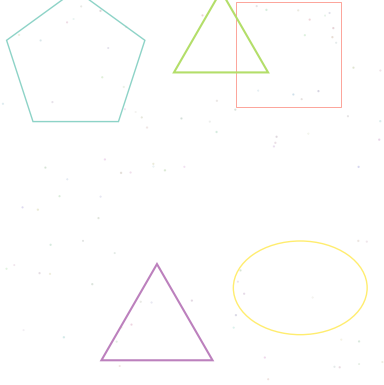[{"shape": "pentagon", "thickness": 1, "radius": 0.94, "center": [0.197, 0.837]}, {"shape": "square", "thickness": 0.5, "radius": 0.68, "center": [0.749, 0.858]}, {"shape": "triangle", "thickness": 1.5, "radius": 0.71, "center": [0.574, 0.882]}, {"shape": "triangle", "thickness": 1.5, "radius": 0.83, "center": [0.408, 0.148]}, {"shape": "oval", "thickness": 1, "radius": 0.87, "center": [0.78, 0.252]}]